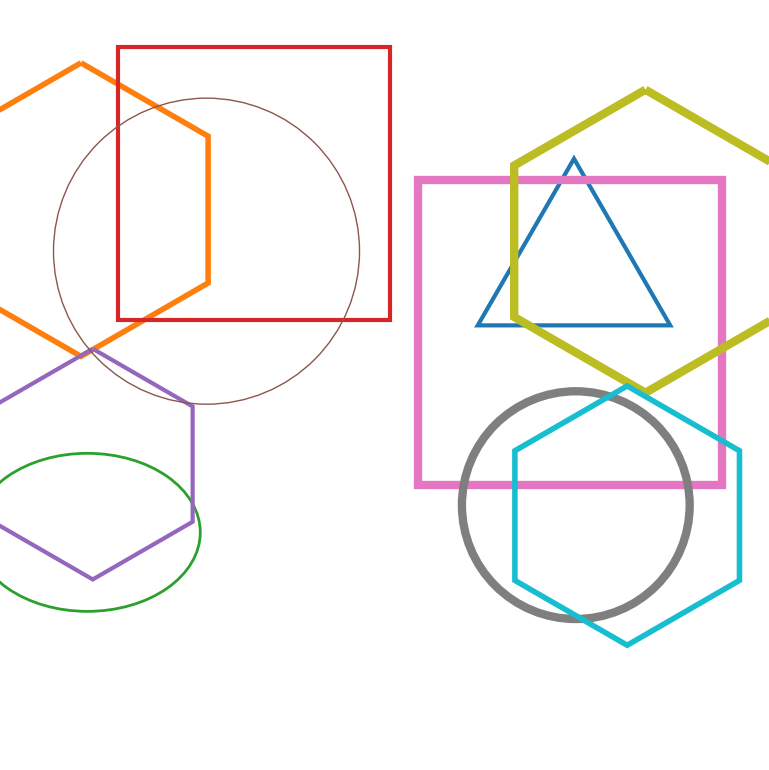[{"shape": "triangle", "thickness": 1.5, "radius": 0.72, "center": [0.745, 0.65]}, {"shape": "hexagon", "thickness": 2, "radius": 0.95, "center": [0.105, 0.728]}, {"shape": "oval", "thickness": 1, "radius": 0.73, "center": [0.113, 0.309]}, {"shape": "square", "thickness": 1.5, "radius": 0.89, "center": [0.33, 0.762]}, {"shape": "hexagon", "thickness": 1.5, "radius": 0.75, "center": [0.12, 0.397]}, {"shape": "circle", "thickness": 0.5, "radius": 0.99, "center": [0.268, 0.674]}, {"shape": "square", "thickness": 3, "radius": 0.99, "center": [0.74, 0.568]}, {"shape": "circle", "thickness": 3, "radius": 0.74, "center": [0.748, 0.344]}, {"shape": "hexagon", "thickness": 3, "radius": 0.98, "center": [0.838, 0.687]}, {"shape": "hexagon", "thickness": 2, "radius": 0.84, "center": [0.815, 0.33]}]